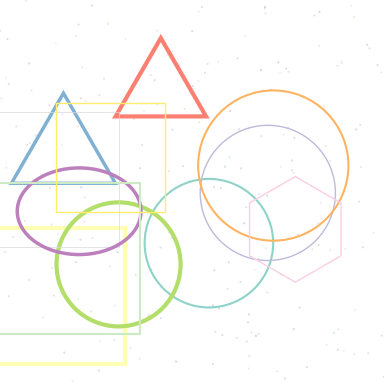[{"shape": "circle", "thickness": 1.5, "radius": 0.83, "center": [0.543, 0.368]}, {"shape": "square", "thickness": 3, "radius": 0.88, "center": [0.148, 0.232]}, {"shape": "circle", "thickness": 1, "radius": 0.88, "center": [0.696, 0.499]}, {"shape": "triangle", "thickness": 3, "radius": 0.68, "center": [0.418, 0.765]}, {"shape": "triangle", "thickness": 2.5, "radius": 0.78, "center": [0.165, 0.602]}, {"shape": "circle", "thickness": 1.5, "radius": 0.98, "center": [0.71, 0.57]}, {"shape": "circle", "thickness": 3, "radius": 0.81, "center": [0.308, 0.313]}, {"shape": "hexagon", "thickness": 1, "radius": 0.69, "center": [0.767, 0.404]}, {"shape": "square", "thickness": 0.5, "radius": 0.88, "center": [0.133, 0.533]}, {"shape": "oval", "thickness": 2.5, "radius": 0.8, "center": [0.206, 0.451]}, {"shape": "square", "thickness": 1.5, "radius": 0.98, "center": [0.167, 0.329]}, {"shape": "square", "thickness": 1, "radius": 0.71, "center": [0.287, 0.591]}]